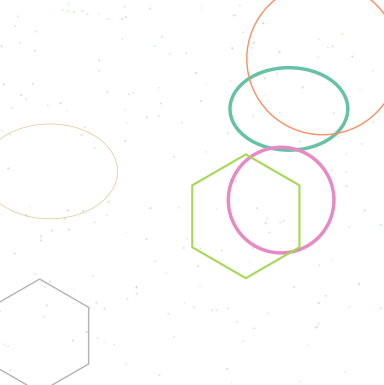[{"shape": "oval", "thickness": 2.5, "radius": 0.76, "center": [0.75, 0.717]}, {"shape": "circle", "thickness": 1, "radius": 0.99, "center": [0.838, 0.847]}, {"shape": "circle", "thickness": 2.5, "radius": 0.69, "center": [0.73, 0.48]}, {"shape": "hexagon", "thickness": 1.5, "radius": 0.8, "center": [0.639, 0.438]}, {"shape": "oval", "thickness": 0.5, "radius": 0.88, "center": [0.129, 0.555]}, {"shape": "hexagon", "thickness": 1, "radius": 0.74, "center": [0.103, 0.128]}]